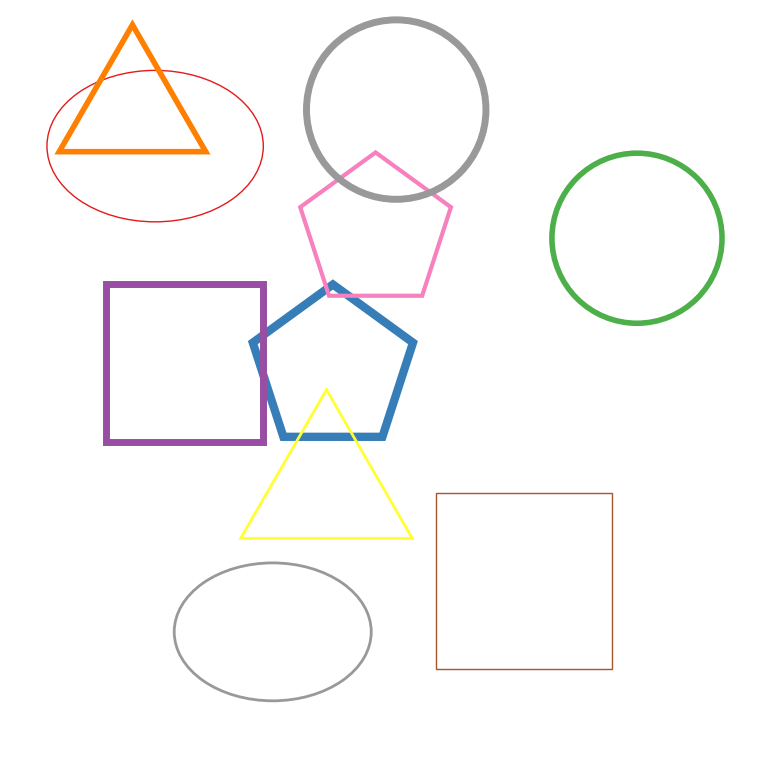[{"shape": "oval", "thickness": 0.5, "radius": 0.7, "center": [0.201, 0.81]}, {"shape": "pentagon", "thickness": 3, "radius": 0.55, "center": [0.432, 0.521]}, {"shape": "circle", "thickness": 2, "radius": 0.55, "center": [0.827, 0.691]}, {"shape": "square", "thickness": 2.5, "radius": 0.51, "center": [0.239, 0.529]}, {"shape": "triangle", "thickness": 2, "radius": 0.55, "center": [0.172, 0.858]}, {"shape": "triangle", "thickness": 1, "radius": 0.64, "center": [0.424, 0.365]}, {"shape": "square", "thickness": 0.5, "radius": 0.57, "center": [0.681, 0.246]}, {"shape": "pentagon", "thickness": 1.5, "radius": 0.51, "center": [0.488, 0.699]}, {"shape": "circle", "thickness": 2.5, "radius": 0.58, "center": [0.515, 0.858]}, {"shape": "oval", "thickness": 1, "radius": 0.64, "center": [0.354, 0.179]}]